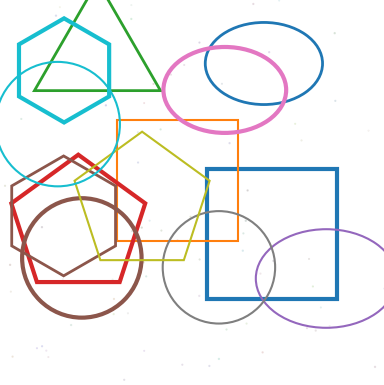[{"shape": "oval", "thickness": 2, "radius": 0.76, "center": [0.685, 0.835]}, {"shape": "square", "thickness": 3, "radius": 0.84, "center": [0.707, 0.392]}, {"shape": "square", "thickness": 1.5, "radius": 0.79, "center": [0.461, 0.531]}, {"shape": "triangle", "thickness": 2, "radius": 0.95, "center": [0.253, 0.859]}, {"shape": "pentagon", "thickness": 3, "radius": 0.91, "center": [0.203, 0.415]}, {"shape": "oval", "thickness": 1.5, "radius": 0.91, "center": [0.847, 0.277]}, {"shape": "circle", "thickness": 3, "radius": 0.78, "center": [0.213, 0.33]}, {"shape": "hexagon", "thickness": 2, "radius": 0.78, "center": [0.165, 0.439]}, {"shape": "oval", "thickness": 3, "radius": 0.8, "center": [0.584, 0.766]}, {"shape": "circle", "thickness": 1.5, "radius": 0.73, "center": [0.569, 0.306]}, {"shape": "pentagon", "thickness": 1.5, "radius": 0.92, "center": [0.369, 0.473]}, {"shape": "hexagon", "thickness": 3, "radius": 0.68, "center": [0.166, 0.817]}, {"shape": "circle", "thickness": 1.5, "radius": 0.81, "center": [0.15, 0.678]}]